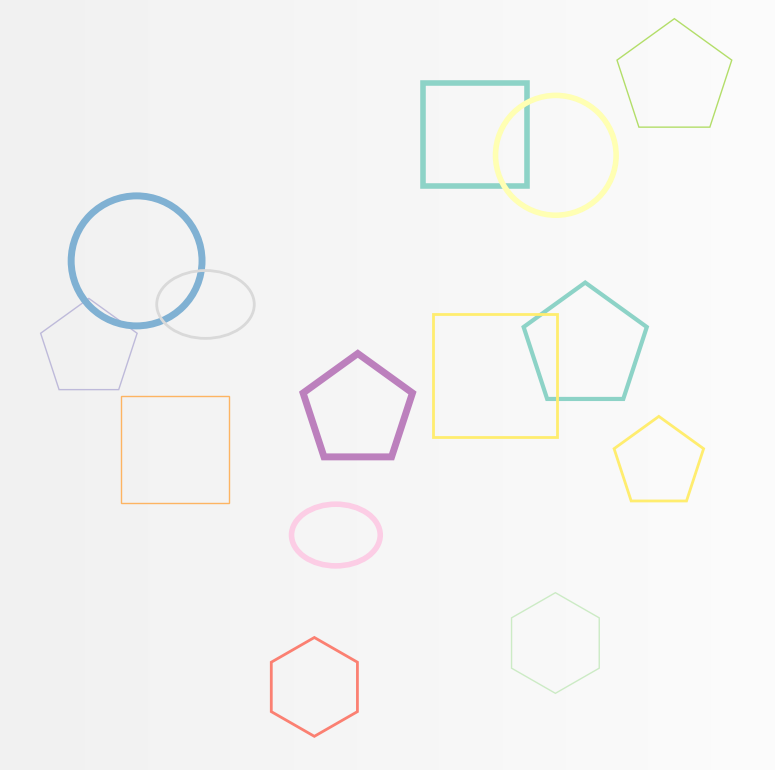[{"shape": "pentagon", "thickness": 1.5, "radius": 0.42, "center": [0.755, 0.549]}, {"shape": "square", "thickness": 2, "radius": 0.33, "center": [0.613, 0.825]}, {"shape": "circle", "thickness": 2, "radius": 0.39, "center": [0.717, 0.798]}, {"shape": "pentagon", "thickness": 0.5, "radius": 0.33, "center": [0.115, 0.547]}, {"shape": "hexagon", "thickness": 1, "radius": 0.32, "center": [0.406, 0.108]}, {"shape": "circle", "thickness": 2.5, "radius": 0.42, "center": [0.176, 0.661]}, {"shape": "square", "thickness": 0.5, "radius": 0.35, "center": [0.226, 0.416]}, {"shape": "pentagon", "thickness": 0.5, "radius": 0.39, "center": [0.87, 0.898]}, {"shape": "oval", "thickness": 2, "radius": 0.29, "center": [0.433, 0.305]}, {"shape": "oval", "thickness": 1, "radius": 0.31, "center": [0.265, 0.605]}, {"shape": "pentagon", "thickness": 2.5, "radius": 0.37, "center": [0.462, 0.467]}, {"shape": "hexagon", "thickness": 0.5, "radius": 0.33, "center": [0.717, 0.165]}, {"shape": "square", "thickness": 1, "radius": 0.4, "center": [0.639, 0.512]}, {"shape": "pentagon", "thickness": 1, "radius": 0.3, "center": [0.85, 0.399]}]